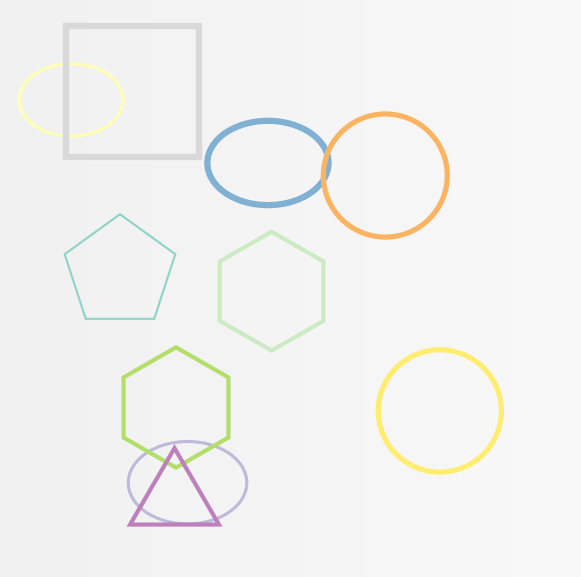[{"shape": "pentagon", "thickness": 1, "radius": 0.5, "center": [0.206, 0.528]}, {"shape": "oval", "thickness": 1.5, "radius": 0.45, "center": [0.123, 0.826]}, {"shape": "oval", "thickness": 1.5, "radius": 0.51, "center": [0.323, 0.163]}, {"shape": "oval", "thickness": 3, "radius": 0.52, "center": [0.461, 0.717]}, {"shape": "circle", "thickness": 2.5, "radius": 0.53, "center": [0.663, 0.695]}, {"shape": "hexagon", "thickness": 2, "radius": 0.52, "center": [0.303, 0.294]}, {"shape": "square", "thickness": 3, "radius": 0.57, "center": [0.228, 0.841]}, {"shape": "triangle", "thickness": 2, "radius": 0.44, "center": [0.3, 0.135]}, {"shape": "hexagon", "thickness": 2, "radius": 0.51, "center": [0.467, 0.495]}, {"shape": "circle", "thickness": 2.5, "radius": 0.53, "center": [0.757, 0.288]}]